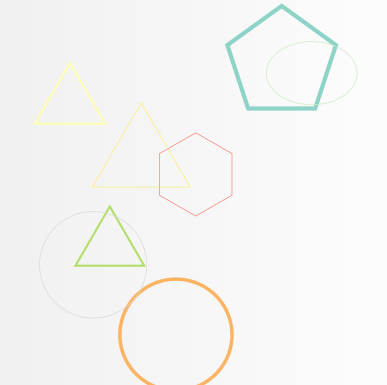[{"shape": "pentagon", "thickness": 3, "radius": 0.74, "center": [0.727, 0.837]}, {"shape": "triangle", "thickness": 1.5, "radius": 0.52, "center": [0.181, 0.731]}, {"shape": "hexagon", "thickness": 0.5, "radius": 0.54, "center": [0.505, 0.547]}, {"shape": "circle", "thickness": 2.5, "radius": 0.72, "center": [0.454, 0.13]}, {"shape": "triangle", "thickness": 1.5, "radius": 0.51, "center": [0.283, 0.361]}, {"shape": "circle", "thickness": 0.5, "radius": 0.69, "center": [0.24, 0.312]}, {"shape": "oval", "thickness": 0.5, "radius": 0.59, "center": [0.804, 0.81]}, {"shape": "triangle", "thickness": 0.5, "radius": 0.73, "center": [0.364, 0.587]}]